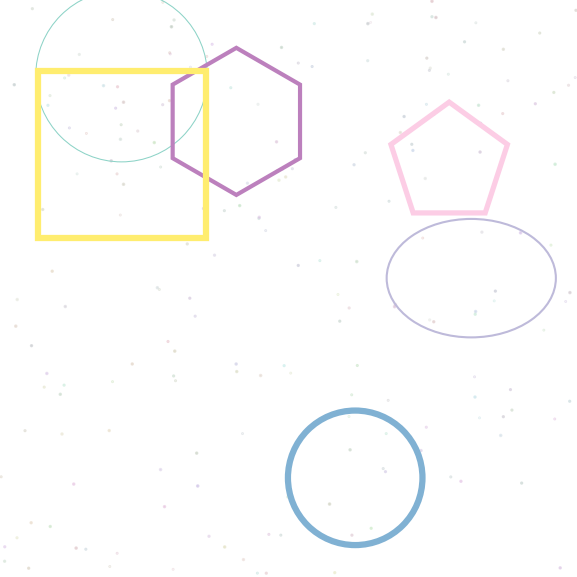[{"shape": "circle", "thickness": 0.5, "radius": 0.74, "center": [0.21, 0.867]}, {"shape": "oval", "thickness": 1, "radius": 0.73, "center": [0.816, 0.517]}, {"shape": "circle", "thickness": 3, "radius": 0.58, "center": [0.615, 0.172]}, {"shape": "pentagon", "thickness": 2.5, "radius": 0.53, "center": [0.778, 0.716]}, {"shape": "hexagon", "thickness": 2, "radius": 0.64, "center": [0.409, 0.789]}, {"shape": "square", "thickness": 3, "radius": 0.73, "center": [0.211, 0.731]}]